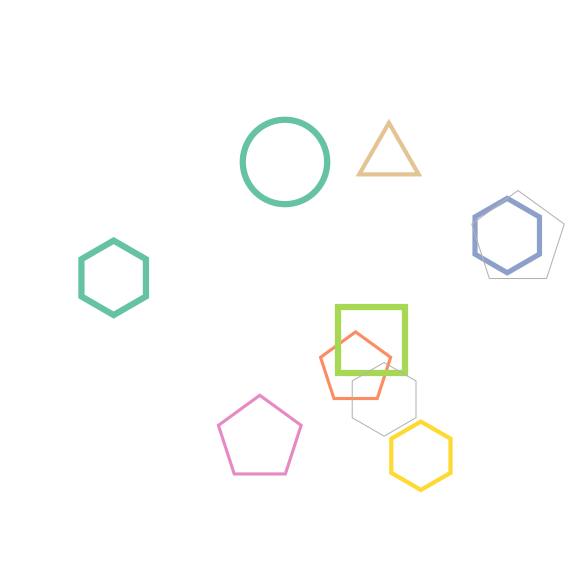[{"shape": "hexagon", "thickness": 3, "radius": 0.32, "center": [0.197, 0.518]}, {"shape": "circle", "thickness": 3, "radius": 0.37, "center": [0.494, 0.719]}, {"shape": "pentagon", "thickness": 1.5, "radius": 0.32, "center": [0.616, 0.361]}, {"shape": "hexagon", "thickness": 2.5, "radius": 0.32, "center": [0.878, 0.591]}, {"shape": "pentagon", "thickness": 1.5, "radius": 0.38, "center": [0.45, 0.239]}, {"shape": "square", "thickness": 3, "radius": 0.29, "center": [0.643, 0.41]}, {"shape": "hexagon", "thickness": 2, "radius": 0.3, "center": [0.729, 0.21]}, {"shape": "triangle", "thickness": 2, "radius": 0.3, "center": [0.673, 0.727]}, {"shape": "pentagon", "thickness": 0.5, "radius": 0.42, "center": [0.897, 0.585]}, {"shape": "hexagon", "thickness": 0.5, "radius": 0.32, "center": [0.665, 0.308]}]